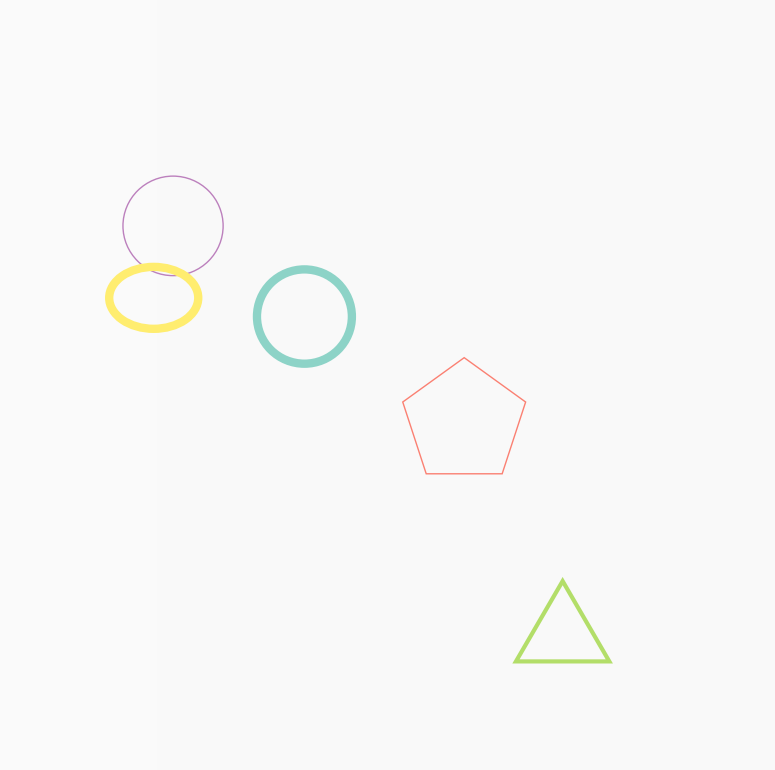[{"shape": "circle", "thickness": 3, "radius": 0.31, "center": [0.393, 0.589]}, {"shape": "pentagon", "thickness": 0.5, "radius": 0.42, "center": [0.599, 0.452]}, {"shape": "triangle", "thickness": 1.5, "radius": 0.35, "center": [0.726, 0.176]}, {"shape": "circle", "thickness": 0.5, "radius": 0.32, "center": [0.223, 0.707]}, {"shape": "oval", "thickness": 3, "radius": 0.29, "center": [0.198, 0.613]}]